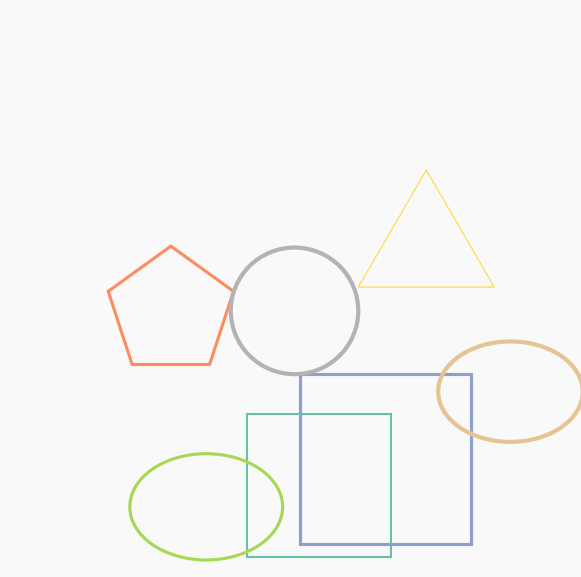[{"shape": "square", "thickness": 1, "radius": 0.62, "center": [0.549, 0.159]}, {"shape": "pentagon", "thickness": 1.5, "radius": 0.57, "center": [0.294, 0.46]}, {"shape": "square", "thickness": 1.5, "radius": 0.74, "center": [0.663, 0.205]}, {"shape": "oval", "thickness": 1.5, "radius": 0.66, "center": [0.355, 0.121]}, {"shape": "triangle", "thickness": 0.5, "radius": 0.68, "center": [0.733, 0.57]}, {"shape": "oval", "thickness": 2, "radius": 0.62, "center": [0.878, 0.321]}, {"shape": "circle", "thickness": 2, "radius": 0.55, "center": [0.507, 0.461]}]